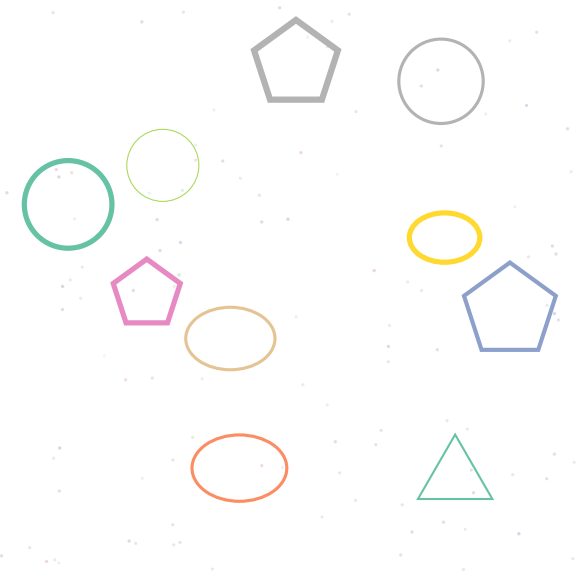[{"shape": "circle", "thickness": 2.5, "radius": 0.38, "center": [0.118, 0.645]}, {"shape": "triangle", "thickness": 1, "radius": 0.37, "center": [0.788, 0.172]}, {"shape": "oval", "thickness": 1.5, "radius": 0.41, "center": [0.415, 0.189]}, {"shape": "pentagon", "thickness": 2, "radius": 0.42, "center": [0.883, 0.461]}, {"shape": "pentagon", "thickness": 2.5, "radius": 0.31, "center": [0.254, 0.489]}, {"shape": "circle", "thickness": 0.5, "radius": 0.31, "center": [0.282, 0.713]}, {"shape": "oval", "thickness": 2.5, "radius": 0.31, "center": [0.77, 0.588]}, {"shape": "oval", "thickness": 1.5, "radius": 0.39, "center": [0.399, 0.413]}, {"shape": "circle", "thickness": 1.5, "radius": 0.37, "center": [0.764, 0.858]}, {"shape": "pentagon", "thickness": 3, "radius": 0.38, "center": [0.513, 0.888]}]